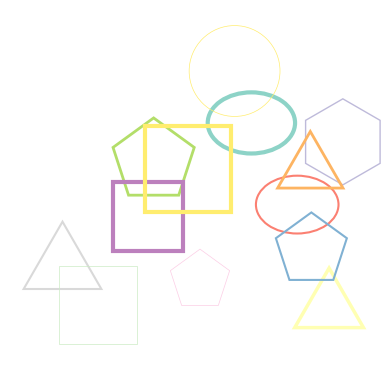[{"shape": "oval", "thickness": 3, "radius": 0.57, "center": [0.653, 0.681]}, {"shape": "triangle", "thickness": 2.5, "radius": 0.52, "center": [0.855, 0.201]}, {"shape": "hexagon", "thickness": 1, "radius": 0.56, "center": [0.891, 0.632]}, {"shape": "oval", "thickness": 1.5, "radius": 0.54, "center": [0.772, 0.469]}, {"shape": "pentagon", "thickness": 1.5, "radius": 0.48, "center": [0.809, 0.351]}, {"shape": "triangle", "thickness": 2, "radius": 0.49, "center": [0.806, 0.561]}, {"shape": "pentagon", "thickness": 2, "radius": 0.55, "center": [0.399, 0.583]}, {"shape": "pentagon", "thickness": 0.5, "radius": 0.4, "center": [0.519, 0.272]}, {"shape": "triangle", "thickness": 1.5, "radius": 0.58, "center": [0.162, 0.308]}, {"shape": "square", "thickness": 3, "radius": 0.45, "center": [0.384, 0.438]}, {"shape": "square", "thickness": 0.5, "radius": 0.51, "center": [0.254, 0.207]}, {"shape": "circle", "thickness": 0.5, "radius": 0.59, "center": [0.609, 0.816]}, {"shape": "square", "thickness": 3, "radius": 0.55, "center": [0.488, 0.561]}]